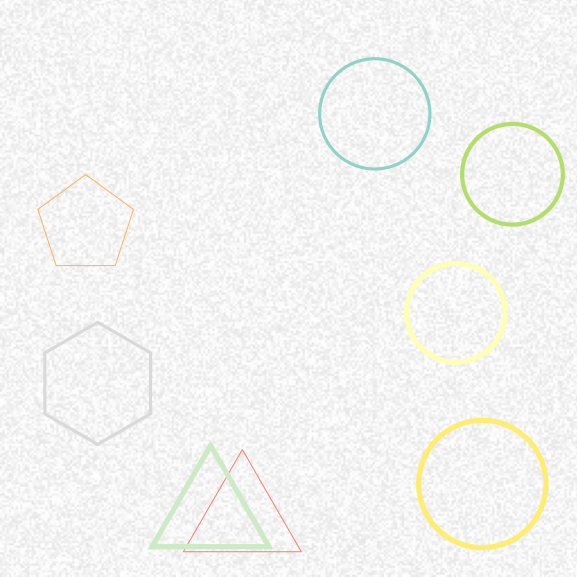[{"shape": "circle", "thickness": 1.5, "radius": 0.48, "center": [0.649, 0.802]}, {"shape": "circle", "thickness": 2.5, "radius": 0.43, "center": [0.789, 0.457]}, {"shape": "triangle", "thickness": 0.5, "radius": 0.59, "center": [0.42, 0.103]}, {"shape": "pentagon", "thickness": 0.5, "radius": 0.44, "center": [0.148, 0.61]}, {"shape": "circle", "thickness": 2, "radius": 0.44, "center": [0.887, 0.697]}, {"shape": "hexagon", "thickness": 1.5, "radius": 0.53, "center": [0.169, 0.335]}, {"shape": "triangle", "thickness": 2.5, "radius": 0.58, "center": [0.365, 0.111]}, {"shape": "circle", "thickness": 2.5, "radius": 0.55, "center": [0.835, 0.161]}]